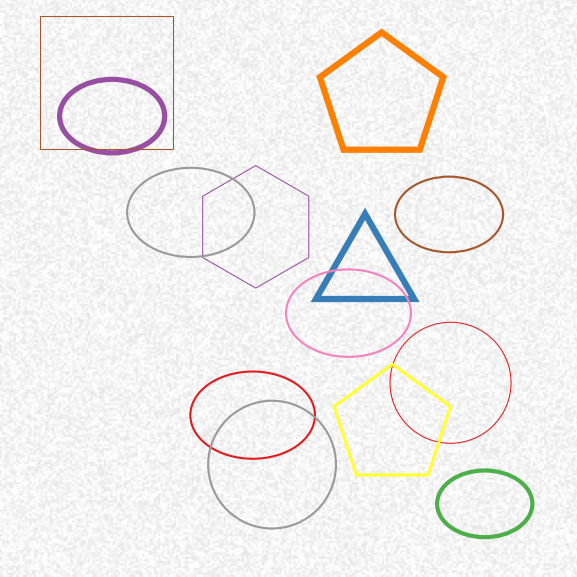[{"shape": "circle", "thickness": 0.5, "radius": 0.52, "center": [0.78, 0.336]}, {"shape": "oval", "thickness": 1, "radius": 0.54, "center": [0.438, 0.28]}, {"shape": "triangle", "thickness": 3, "radius": 0.49, "center": [0.632, 0.531]}, {"shape": "oval", "thickness": 2, "radius": 0.41, "center": [0.839, 0.127]}, {"shape": "oval", "thickness": 2.5, "radius": 0.45, "center": [0.194, 0.798]}, {"shape": "hexagon", "thickness": 0.5, "radius": 0.53, "center": [0.443, 0.606]}, {"shape": "pentagon", "thickness": 3, "radius": 0.56, "center": [0.661, 0.831]}, {"shape": "pentagon", "thickness": 1.5, "radius": 0.53, "center": [0.679, 0.262]}, {"shape": "oval", "thickness": 1, "radius": 0.47, "center": [0.778, 0.628]}, {"shape": "square", "thickness": 0.5, "radius": 0.58, "center": [0.185, 0.856]}, {"shape": "oval", "thickness": 1, "radius": 0.54, "center": [0.603, 0.457]}, {"shape": "circle", "thickness": 1, "radius": 0.55, "center": [0.471, 0.195]}, {"shape": "oval", "thickness": 1, "radius": 0.55, "center": [0.33, 0.631]}]